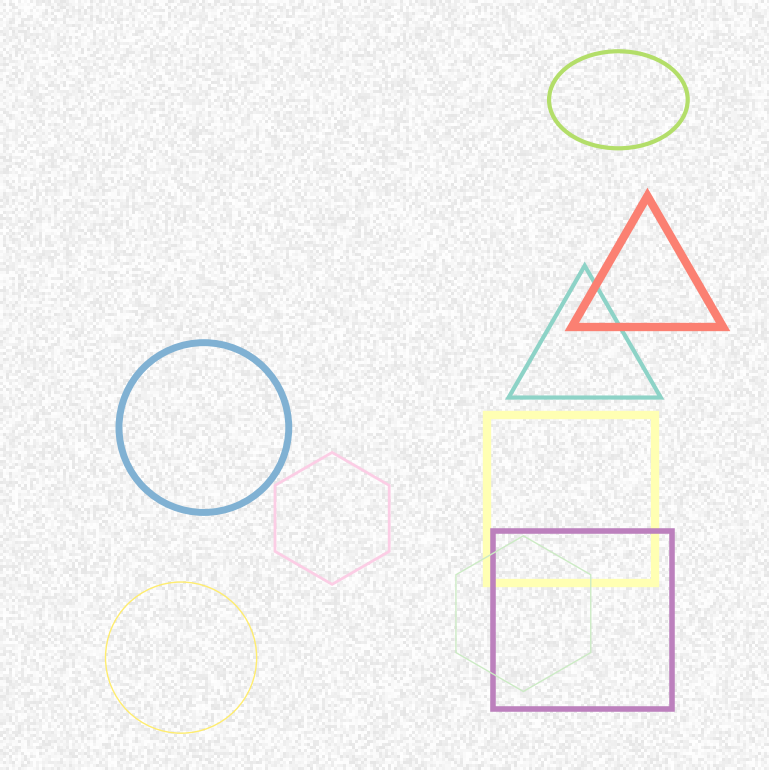[{"shape": "triangle", "thickness": 1.5, "radius": 0.57, "center": [0.759, 0.541]}, {"shape": "square", "thickness": 3, "radius": 0.54, "center": [0.742, 0.352]}, {"shape": "triangle", "thickness": 3, "radius": 0.57, "center": [0.841, 0.632]}, {"shape": "circle", "thickness": 2.5, "radius": 0.55, "center": [0.265, 0.445]}, {"shape": "oval", "thickness": 1.5, "radius": 0.45, "center": [0.803, 0.87]}, {"shape": "hexagon", "thickness": 1, "radius": 0.43, "center": [0.431, 0.327]}, {"shape": "square", "thickness": 2, "radius": 0.58, "center": [0.756, 0.195]}, {"shape": "hexagon", "thickness": 0.5, "radius": 0.51, "center": [0.68, 0.203]}, {"shape": "circle", "thickness": 0.5, "radius": 0.49, "center": [0.235, 0.146]}]